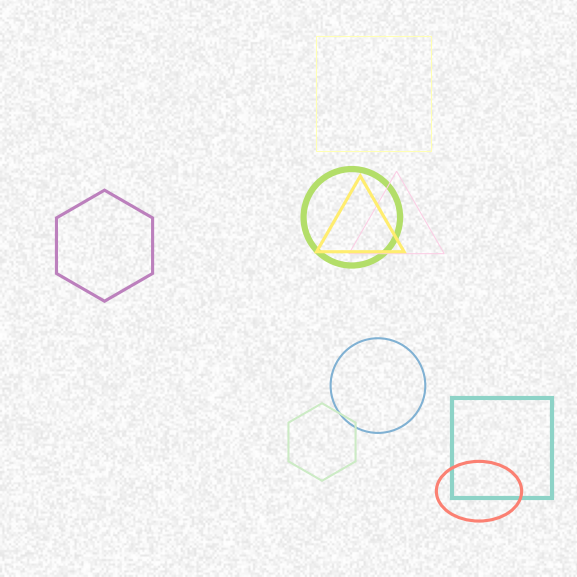[{"shape": "square", "thickness": 2, "radius": 0.43, "center": [0.869, 0.223]}, {"shape": "square", "thickness": 0.5, "radius": 0.5, "center": [0.647, 0.838]}, {"shape": "oval", "thickness": 1.5, "radius": 0.37, "center": [0.829, 0.149]}, {"shape": "circle", "thickness": 1, "radius": 0.41, "center": [0.654, 0.331]}, {"shape": "circle", "thickness": 3, "radius": 0.42, "center": [0.609, 0.623]}, {"shape": "triangle", "thickness": 0.5, "radius": 0.48, "center": [0.687, 0.607]}, {"shape": "hexagon", "thickness": 1.5, "radius": 0.48, "center": [0.181, 0.574]}, {"shape": "hexagon", "thickness": 1, "radius": 0.34, "center": [0.558, 0.234]}, {"shape": "triangle", "thickness": 1.5, "radius": 0.44, "center": [0.624, 0.607]}]